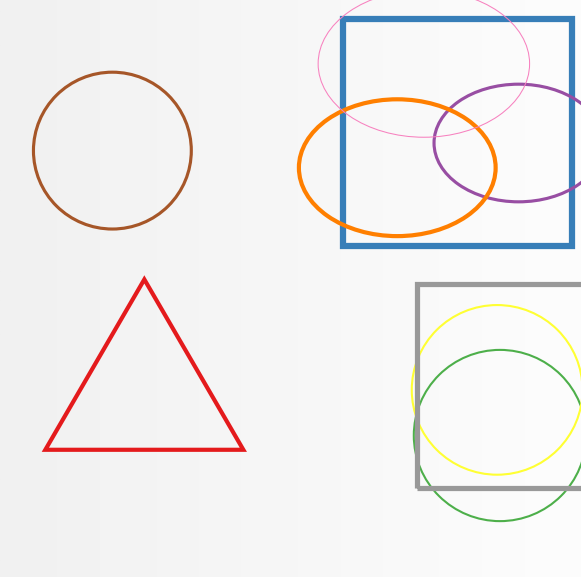[{"shape": "triangle", "thickness": 2, "radius": 0.98, "center": [0.248, 0.319]}, {"shape": "square", "thickness": 3, "radius": 0.98, "center": [0.787, 0.77]}, {"shape": "circle", "thickness": 1, "radius": 0.74, "center": [0.86, 0.245]}, {"shape": "oval", "thickness": 1.5, "radius": 0.73, "center": [0.892, 0.752]}, {"shape": "oval", "thickness": 2, "radius": 0.85, "center": [0.683, 0.709]}, {"shape": "circle", "thickness": 1, "radius": 0.73, "center": [0.855, 0.324]}, {"shape": "circle", "thickness": 1.5, "radius": 0.68, "center": [0.193, 0.738]}, {"shape": "oval", "thickness": 0.5, "radius": 0.91, "center": [0.729, 0.889]}, {"shape": "square", "thickness": 2.5, "radius": 0.88, "center": [0.893, 0.331]}]